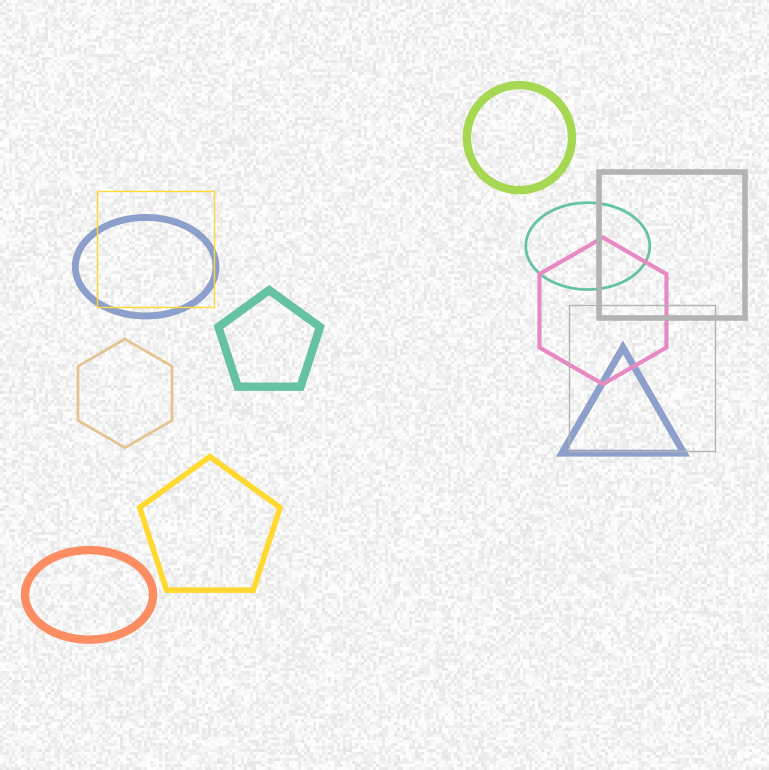[{"shape": "oval", "thickness": 1, "radius": 0.4, "center": [0.763, 0.68]}, {"shape": "pentagon", "thickness": 3, "radius": 0.35, "center": [0.35, 0.554]}, {"shape": "oval", "thickness": 3, "radius": 0.42, "center": [0.116, 0.227]}, {"shape": "triangle", "thickness": 2.5, "radius": 0.46, "center": [0.809, 0.457]}, {"shape": "oval", "thickness": 2.5, "radius": 0.46, "center": [0.189, 0.654]}, {"shape": "hexagon", "thickness": 1.5, "radius": 0.48, "center": [0.783, 0.596]}, {"shape": "circle", "thickness": 3, "radius": 0.34, "center": [0.675, 0.821]}, {"shape": "square", "thickness": 0.5, "radius": 0.38, "center": [0.202, 0.677]}, {"shape": "pentagon", "thickness": 2, "radius": 0.48, "center": [0.273, 0.311]}, {"shape": "hexagon", "thickness": 1, "radius": 0.35, "center": [0.162, 0.489]}, {"shape": "square", "thickness": 2, "radius": 0.47, "center": [0.873, 0.682]}, {"shape": "square", "thickness": 0.5, "radius": 0.47, "center": [0.834, 0.51]}]